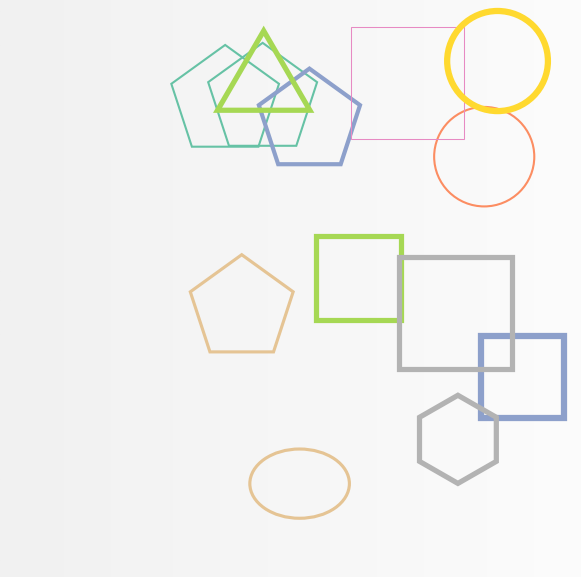[{"shape": "pentagon", "thickness": 1, "radius": 0.49, "center": [0.452, 0.826]}, {"shape": "pentagon", "thickness": 1, "radius": 0.49, "center": [0.387, 0.824]}, {"shape": "circle", "thickness": 1, "radius": 0.43, "center": [0.833, 0.728]}, {"shape": "pentagon", "thickness": 2, "radius": 0.46, "center": [0.532, 0.789]}, {"shape": "square", "thickness": 3, "radius": 0.36, "center": [0.9, 0.346]}, {"shape": "square", "thickness": 0.5, "radius": 0.48, "center": [0.702, 0.855]}, {"shape": "square", "thickness": 2.5, "radius": 0.37, "center": [0.617, 0.517]}, {"shape": "triangle", "thickness": 2.5, "radius": 0.46, "center": [0.454, 0.854]}, {"shape": "circle", "thickness": 3, "radius": 0.43, "center": [0.856, 0.893]}, {"shape": "pentagon", "thickness": 1.5, "radius": 0.47, "center": [0.416, 0.465]}, {"shape": "oval", "thickness": 1.5, "radius": 0.43, "center": [0.515, 0.162]}, {"shape": "square", "thickness": 2.5, "radius": 0.49, "center": [0.783, 0.457]}, {"shape": "hexagon", "thickness": 2.5, "radius": 0.38, "center": [0.788, 0.238]}]